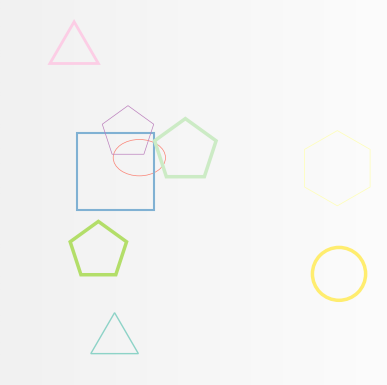[{"shape": "triangle", "thickness": 1, "radius": 0.35, "center": [0.296, 0.117]}, {"shape": "hexagon", "thickness": 0.5, "radius": 0.49, "center": [0.871, 0.563]}, {"shape": "oval", "thickness": 0.5, "radius": 0.34, "center": [0.36, 0.59]}, {"shape": "square", "thickness": 1.5, "radius": 0.5, "center": [0.297, 0.555]}, {"shape": "pentagon", "thickness": 2.5, "radius": 0.38, "center": [0.254, 0.348]}, {"shape": "triangle", "thickness": 2, "radius": 0.36, "center": [0.191, 0.871]}, {"shape": "pentagon", "thickness": 0.5, "radius": 0.35, "center": [0.33, 0.656]}, {"shape": "pentagon", "thickness": 2.5, "radius": 0.42, "center": [0.478, 0.608]}, {"shape": "circle", "thickness": 2.5, "radius": 0.34, "center": [0.875, 0.289]}]